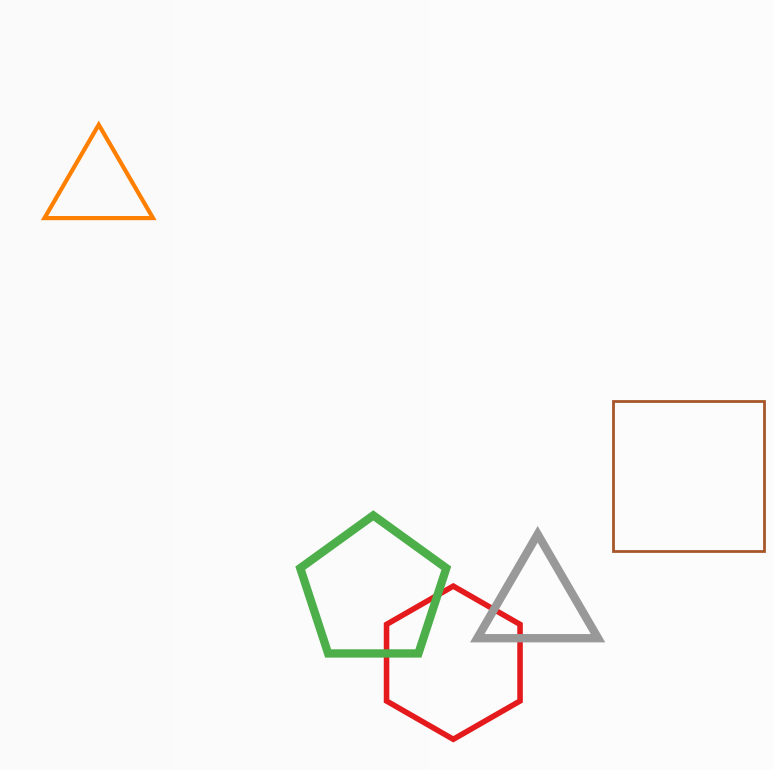[{"shape": "hexagon", "thickness": 2, "radius": 0.5, "center": [0.585, 0.139]}, {"shape": "pentagon", "thickness": 3, "radius": 0.5, "center": [0.482, 0.232]}, {"shape": "triangle", "thickness": 1.5, "radius": 0.4, "center": [0.127, 0.757]}, {"shape": "square", "thickness": 1, "radius": 0.49, "center": [0.889, 0.382]}, {"shape": "triangle", "thickness": 3, "radius": 0.45, "center": [0.694, 0.216]}]